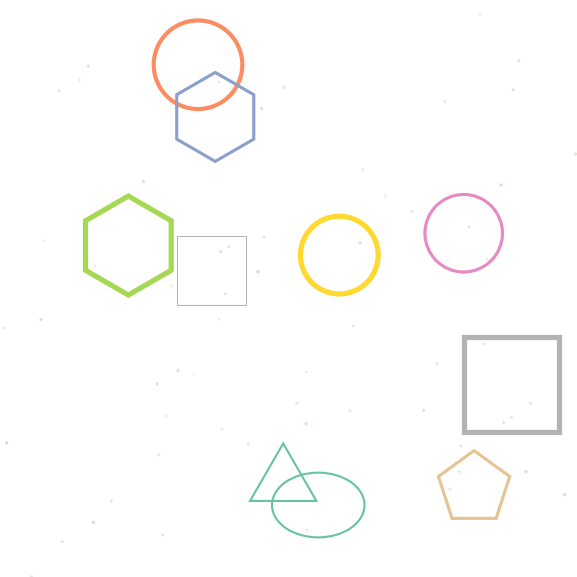[{"shape": "oval", "thickness": 1, "radius": 0.4, "center": [0.551, 0.125]}, {"shape": "triangle", "thickness": 1, "radius": 0.33, "center": [0.49, 0.165]}, {"shape": "circle", "thickness": 2, "radius": 0.38, "center": [0.343, 0.887]}, {"shape": "hexagon", "thickness": 1.5, "radius": 0.39, "center": [0.373, 0.797]}, {"shape": "circle", "thickness": 1.5, "radius": 0.34, "center": [0.803, 0.595]}, {"shape": "hexagon", "thickness": 2.5, "radius": 0.43, "center": [0.222, 0.574]}, {"shape": "circle", "thickness": 2.5, "radius": 0.34, "center": [0.588, 0.557]}, {"shape": "pentagon", "thickness": 1.5, "radius": 0.32, "center": [0.821, 0.154]}, {"shape": "square", "thickness": 0.5, "radius": 0.3, "center": [0.366, 0.531]}, {"shape": "square", "thickness": 2.5, "radius": 0.41, "center": [0.886, 0.334]}]